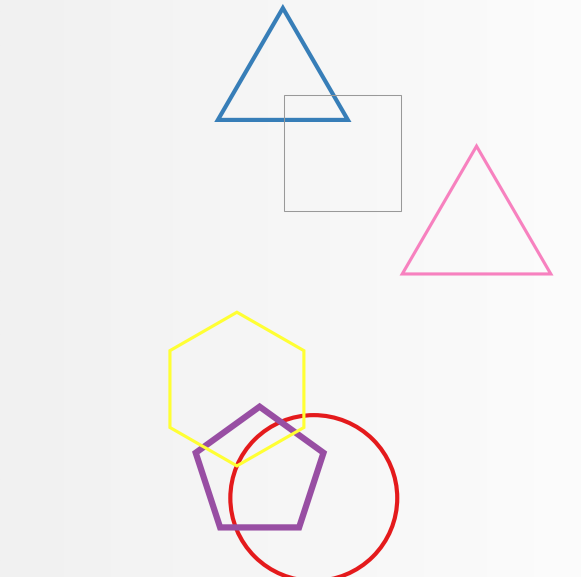[{"shape": "circle", "thickness": 2, "radius": 0.72, "center": [0.54, 0.137]}, {"shape": "triangle", "thickness": 2, "radius": 0.65, "center": [0.487, 0.856]}, {"shape": "pentagon", "thickness": 3, "radius": 0.58, "center": [0.447, 0.179]}, {"shape": "hexagon", "thickness": 1.5, "radius": 0.67, "center": [0.408, 0.325]}, {"shape": "triangle", "thickness": 1.5, "radius": 0.74, "center": [0.82, 0.599]}, {"shape": "square", "thickness": 0.5, "radius": 0.5, "center": [0.59, 0.734]}]